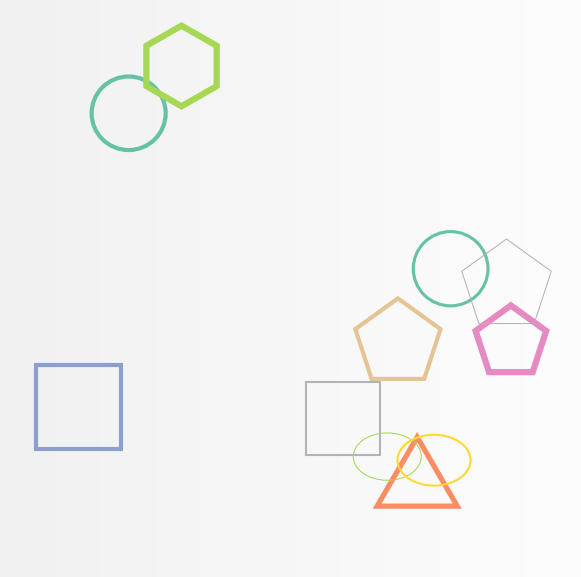[{"shape": "circle", "thickness": 1.5, "radius": 0.32, "center": [0.775, 0.534]}, {"shape": "circle", "thickness": 2, "radius": 0.32, "center": [0.221, 0.803]}, {"shape": "triangle", "thickness": 2.5, "radius": 0.4, "center": [0.718, 0.163]}, {"shape": "square", "thickness": 2, "radius": 0.36, "center": [0.135, 0.295]}, {"shape": "pentagon", "thickness": 3, "radius": 0.32, "center": [0.879, 0.406]}, {"shape": "oval", "thickness": 0.5, "radius": 0.29, "center": [0.666, 0.208]}, {"shape": "hexagon", "thickness": 3, "radius": 0.35, "center": [0.312, 0.885]}, {"shape": "oval", "thickness": 1, "radius": 0.31, "center": [0.747, 0.202]}, {"shape": "pentagon", "thickness": 2, "radius": 0.39, "center": [0.685, 0.405]}, {"shape": "square", "thickness": 1, "radius": 0.32, "center": [0.59, 0.275]}, {"shape": "pentagon", "thickness": 0.5, "radius": 0.4, "center": [0.871, 0.504]}]